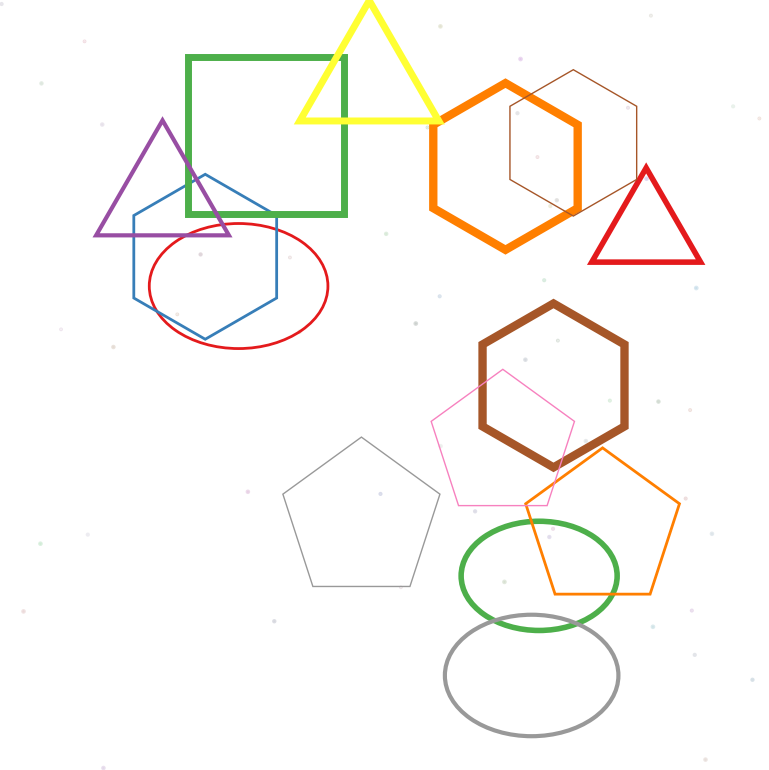[{"shape": "oval", "thickness": 1, "radius": 0.58, "center": [0.31, 0.629]}, {"shape": "triangle", "thickness": 2, "radius": 0.41, "center": [0.839, 0.7]}, {"shape": "hexagon", "thickness": 1, "radius": 0.54, "center": [0.267, 0.667]}, {"shape": "oval", "thickness": 2, "radius": 0.51, "center": [0.7, 0.252]}, {"shape": "square", "thickness": 2.5, "radius": 0.51, "center": [0.346, 0.824]}, {"shape": "triangle", "thickness": 1.5, "radius": 0.5, "center": [0.211, 0.744]}, {"shape": "hexagon", "thickness": 3, "radius": 0.54, "center": [0.656, 0.784]}, {"shape": "pentagon", "thickness": 1, "radius": 0.53, "center": [0.783, 0.313]}, {"shape": "triangle", "thickness": 2.5, "radius": 0.52, "center": [0.48, 0.895]}, {"shape": "hexagon", "thickness": 0.5, "radius": 0.48, "center": [0.745, 0.814]}, {"shape": "hexagon", "thickness": 3, "radius": 0.53, "center": [0.719, 0.499]}, {"shape": "pentagon", "thickness": 0.5, "radius": 0.49, "center": [0.653, 0.423]}, {"shape": "pentagon", "thickness": 0.5, "radius": 0.54, "center": [0.469, 0.325]}, {"shape": "oval", "thickness": 1.5, "radius": 0.56, "center": [0.69, 0.123]}]